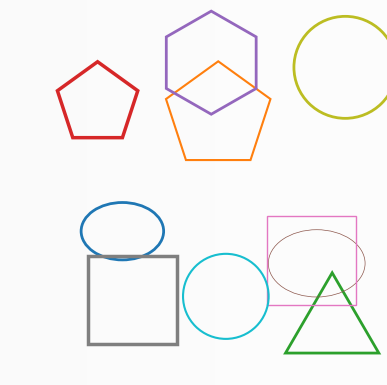[{"shape": "oval", "thickness": 2, "radius": 0.53, "center": [0.316, 0.399]}, {"shape": "pentagon", "thickness": 1.5, "radius": 0.71, "center": [0.563, 0.699]}, {"shape": "triangle", "thickness": 2, "radius": 0.7, "center": [0.857, 0.152]}, {"shape": "pentagon", "thickness": 2.5, "radius": 0.54, "center": [0.252, 0.731]}, {"shape": "hexagon", "thickness": 2, "radius": 0.67, "center": [0.545, 0.837]}, {"shape": "oval", "thickness": 0.5, "radius": 0.62, "center": [0.817, 0.316]}, {"shape": "square", "thickness": 1, "radius": 0.57, "center": [0.803, 0.323]}, {"shape": "square", "thickness": 2.5, "radius": 0.57, "center": [0.342, 0.222]}, {"shape": "circle", "thickness": 2, "radius": 0.66, "center": [0.891, 0.825]}, {"shape": "circle", "thickness": 1.5, "radius": 0.55, "center": [0.583, 0.23]}]